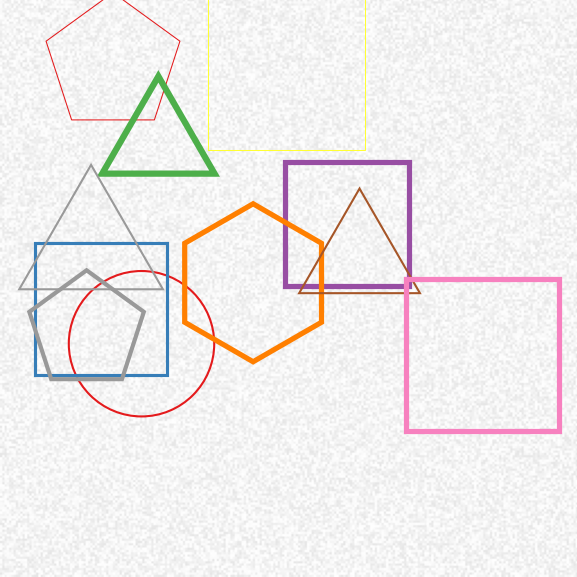[{"shape": "circle", "thickness": 1, "radius": 0.63, "center": [0.245, 0.404]}, {"shape": "pentagon", "thickness": 0.5, "radius": 0.61, "center": [0.196, 0.89]}, {"shape": "square", "thickness": 1.5, "radius": 0.57, "center": [0.175, 0.463]}, {"shape": "triangle", "thickness": 3, "radius": 0.56, "center": [0.274, 0.755]}, {"shape": "square", "thickness": 2.5, "radius": 0.53, "center": [0.601, 0.611]}, {"shape": "hexagon", "thickness": 2.5, "radius": 0.68, "center": [0.438, 0.509]}, {"shape": "square", "thickness": 0.5, "radius": 0.68, "center": [0.495, 0.876]}, {"shape": "triangle", "thickness": 1, "radius": 0.6, "center": [0.623, 0.552]}, {"shape": "square", "thickness": 2.5, "radius": 0.66, "center": [0.836, 0.385]}, {"shape": "pentagon", "thickness": 2, "radius": 0.52, "center": [0.15, 0.427]}, {"shape": "triangle", "thickness": 1, "radius": 0.72, "center": [0.158, 0.57]}]